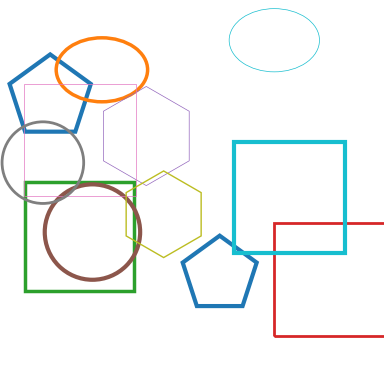[{"shape": "pentagon", "thickness": 3, "radius": 0.51, "center": [0.571, 0.287]}, {"shape": "pentagon", "thickness": 3, "radius": 0.55, "center": [0.13, 0.748]}, {"shape": "oval", "thickness": 2.5, "radius": 0.59, "center": [0.265, 0.819]}, {"shape": "square", "thickness": 2.5, "radius": 0.71, "center": [0.206, 0.386]}, {"shape": "square", "thickness": 2, "radius": 0.74, "center": [0.859, 0.274]}, {"shape": "hexagon", "thickness": 0.5, "radius": 0.64, "center": [0.38, 0.647]}, {"shape": "circle", "thickness": 3, "radius": 0.62, "center": [0.24, 0.397]}, {"shape": "square", "thickness": 0.5, "radius": 0.73, "center": [0.207, 0.636]}, {"shape": "circle", "thickness": 2, "radius": 0.53, "center": [0.111, 0.578]}, {"shape": "hexagon", "thickness": 1, "radius": 0.56, "center": [0.425, 0.443]}, {"shape": "square", "thickness": 3, "radius": 0.72, "center": [0.752, 0.486]}, {"shape": "oval", "thickness": 0.5, "radius": 0.59, "center": [0.713, 0.895]}]